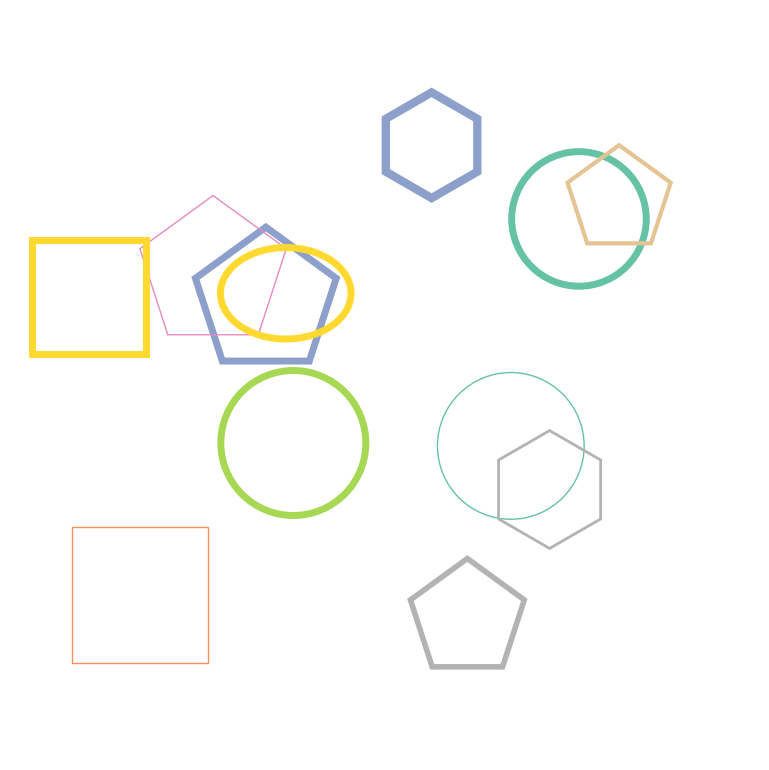[{"shape": "circle", "thickness": 2.5, "radius": 0.44, "center": [0.752, 0.716]}, {"shape": "circle", "thickness": 0.5, "radius": 0.48, "center": [0.663, 0.421]}, {"shape": "square", "thickness": 0.5, "radius": 0.44, "center": [0.182, 0.228]}, {"shape": "pentagon", "thickness": 2.5, "radius": 0.48, "center": [0.345, 0.609]}, {"shape": "hexagon", "thickness": 3, "radius": 0.34, "center": [0.56, 0.811]}, {"shape": "pentagon", "thickness": 0.5, "radius": 0.5, "center": [0.277, 0.646]}, {"shape": "circle", "thickness": 2.5, "radius": 0.47, "center": [0.381, 0.425]}, {"shape": "square", "thickness": 2.5, "radius": 0.37, "center": [0.115, 0.614]}, {"shape": "oval", "thickness": 2.5, "radius": 0.42, "center": [0.371, 0.619]}, {"shape": "pentagon", "thickness": 1.5, "radius": 0.35, "center": [0.804, 0.741]}, {"shape": "hexagon", "thickness": 1, "radius": 0.38, "center": [0.714, 0.364]}, {"shape": "pentagon", "thickness": 2, "radius": 0.39, "center": [0.607, 0.197]}]